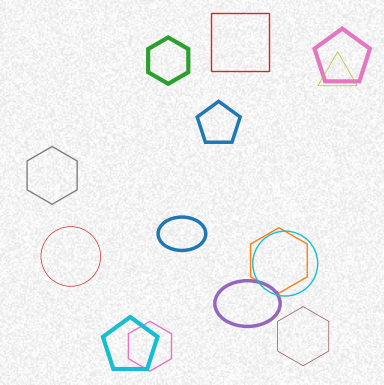[{"shape": "oval", "thickness": 2.5, "radius": 0.31, "center": [0.473, 0.393]}, {"shape": "pentagon", "thickness": 2.5, "radius": 0.29, "center": [0.568, 0.678]}, {"shape": "hexagon", "thickness": 1, "radius": 0.43, "center": [0.724, 0.324]}, {"shape": "hexagon", "thickness": 3, "radius": 0.3, "center": [0.437, 0.843]}, {"shape": "circle", "thickness": 0.5, "radius": 0.39, "center": [0.184, 0.334]}, {"shape": "square", "thickness": 1, "radius": 0.37, "center": [0.623, 0.89]}, {"shape": "oval", "thickness": 2.5, "radius": 0.42, "center": [0.643, 0.212]}, {"shape": "hexagon", "thickness": 0.5, "radius": 0.38, "center": [0.787, 0.127]}, {"shape": "pentagon", "thickness": 3, "radius": 0.38, "center": [0.889, 0.85]}, {"shape": "hexagon", "thickness": 1, "radius": 0.32, "center": [0.39, 0.101]}, {"shape": "hexagon", "thickness": 1, "radius": 0.38, "center": [0.135, 0.544]}, {"shape": "triangle", "thickness": 0.5, "radius": 0.29, "center": [0.877, 0.807]}, {"shape": "circle", "thickness": 1, "radius": 0.42, "center": [0.741, 0.315]}, {"shape": "pentagon", "thickness": 3, "radius": 0.37, "center": [0.338, 0.102]}]